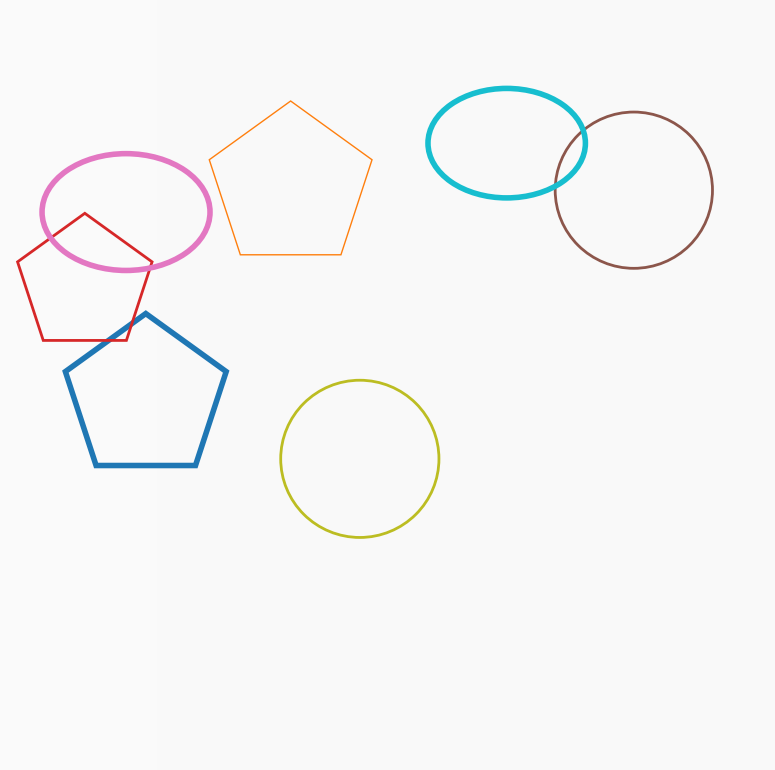[{"shape": "pentagon", "thickness": 2, "radius": 0.55, "center": [0.188, 0.484]}, {"shape": "pentagon", "thickness": 0.5, "radius": 0.55, "center": [0.375, 0.758]}, {"shape": "pentagon", "thickness": 1, "radius": 0.46, "center": [0.109, 0.632]}, {"shape": "circle", "thickness": 1, "radius": 0.51, "center": [0.818, 0.753]}, {"shape": "oval", "thickness": 2, "radius": 0.54, "center": [0.163, 0.725]}, {"shape": "circle", "thickness": 1, "radius": 0.51, "center": [0.464, 0.404]}, {"shape": "oval", "thickness": 2, "radius": 0.51, "center": [0.654, 0.814]}]